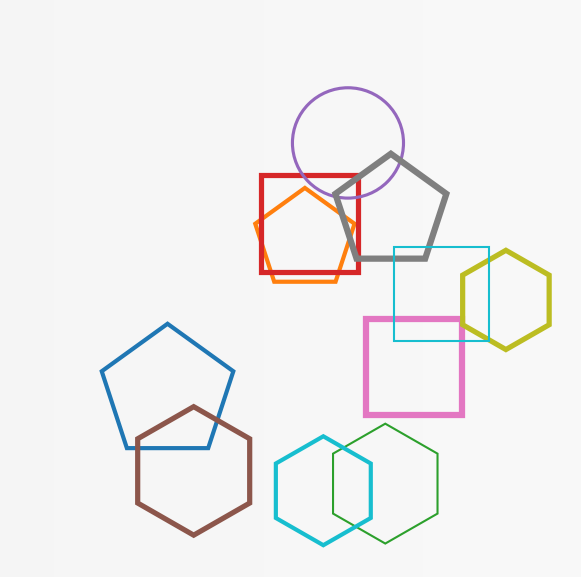[{"shape": "pentagon", "thickness": 2, "radius": 0.6, "center": [0.288, 0.319]}, {"shape": "pentagon", "thickness": 2, "radius": 0.45, "center": [0.525, 0.584]}, {"shape": "hexagon", "thickness": 1, "radius": 0.52, "center": [0.663, 0.162]}, {"shape": "square", "thickness": 2.5, "radius": 0.42, "center": [0.533, 0.612]}, {"shape": "circle", "thickness": 1.5, "radius": 0.48, "center": [0.599, 0.752]}, {"shape": "hexagon", "thickness": 2.5, "radius": 0.56, "center": [0.333, 0.184]}, {"shape": "square", "thickness": 3, "radius": 0.41, "center": [0.712, 0.363]}, {"shape": "pentagon", "thickness": 3, "radius": 0.5, "center": [0.672, 0.632]}, {"shape": "hexagon", "thickness": 2.5, "radius": 0.43, "center": [0.87, 0.48]}, {"shape": "hexagon", "thickness": 2, "radius": 0.47, "center": [0.556, 0.149]}, {"shape": "square", "thickness": 1, "radius": 0.41, "center": [0.759, 0.49]}]